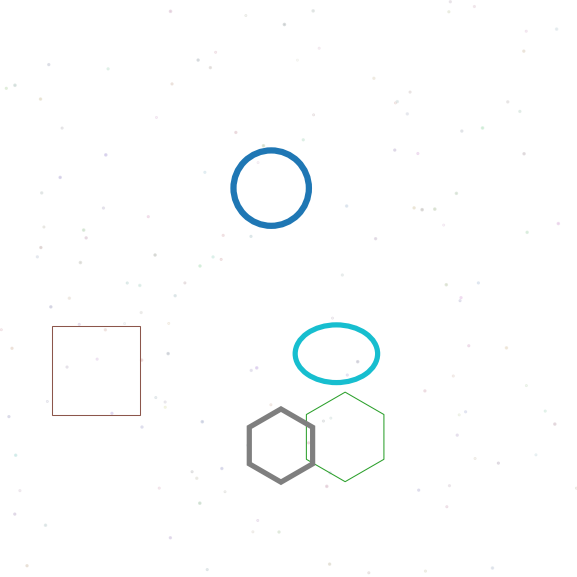[{"shape": "circle", "thickness": 3, "radius": 0.33, "center": [0.47, 0.673]}, {"shape": "hexagon", "thickness": 0.5, "radius": 0.39, "center": [0.598, 0.243]}, {"shape": "square", "thickness": 0.5, "radius": 0.38, "center": [0.166, 0.357]}, {"shape": "hexagon", "thickness": 2.5, "radius": 0.32, "center": [0.487, 0.228]}, {"shape": "oval", "thickness": 2.5, "radius": 0.36, "center": [0.583, 0.387]}]